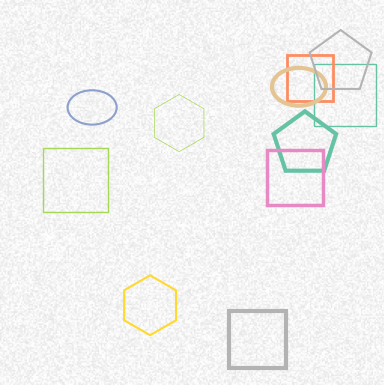[{"shape": "square", "thickness": 1, "radius": 0.4, "center": [0.897, 0.753]}, {"shape": "pentagon", "thickness": 3, "radius": 0.43, "center": [0.792, 0.626]}, {"shape": "square", "thickness": 2, "radius": 0.3, "center": [0.805, 0.798]}, {"shape": "oval", "thickness": 1.5, "radius": 0.32, "center": [0.239, 0.721]}, {"shape": "square", "thickness": 2.5, "radius": 0.36, "center": [0.766, 0.539]}, {"shape": "square", "thickness": 1, "radius": 0.42, "center": [0.195, 0.532]}, {"shape": "hexagon", "thickness": 0.5, "radius": 0.37, "center": [0.465, 0.68]}, {"shape": "hexagon", "thickness": 1.5, "radius": 0.39, "center": [0.39, 0.207]}, {"shape": "oval", "thickness": 3, "radius": 0.35, "center": [0.777, 0.775]}, {"shape": "square", "thickness": 3, "radius": 0.37, "center": [0.669, 0.118]}, {"shape": "pentagon", "thickness": 1.5, "radius": 0.42, "center": [0.885, 0.837]}]